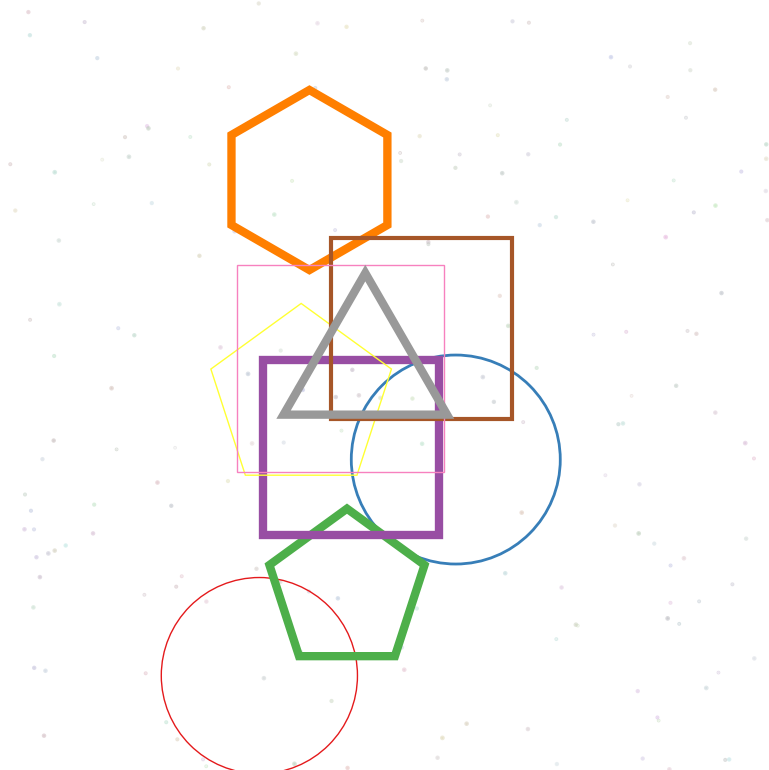[{"shape": "circle", "thickness": 0.5, "radius": 0.64, "center": [0.337, 0.123]}, {"shape": "circle", "thickness": 1, "radius": 0.68, "center": [0.592, 0.403]}, {"shape": "pentagon", "thickness": 3, "radius": 0.53, "center": [0.451, 0.234]}, {"shape": "square", "thickness": 3, "radius": 0.57, "center": [0.456, 0.419]}, {"shape": "hexagon", "thickness": 3, "radius": 0.58, "center": [0.402, 0.766]}, {"shape": "pentagon", "thickness": 0.5, "radius": 0.62, "center": [0.391, 0.483]}, {"shape": "square", "thickness": 1.5, "radius": 0.59, "center": [0.547, 0.573]}, {"shape": "square", "thickness": 0.5, "radius": 0.67, "center": [0.442, 0.521]}, {"shape": "triangle", "thickness": 3, "radius": 0.61, "center": [0.474, 0.523]}]